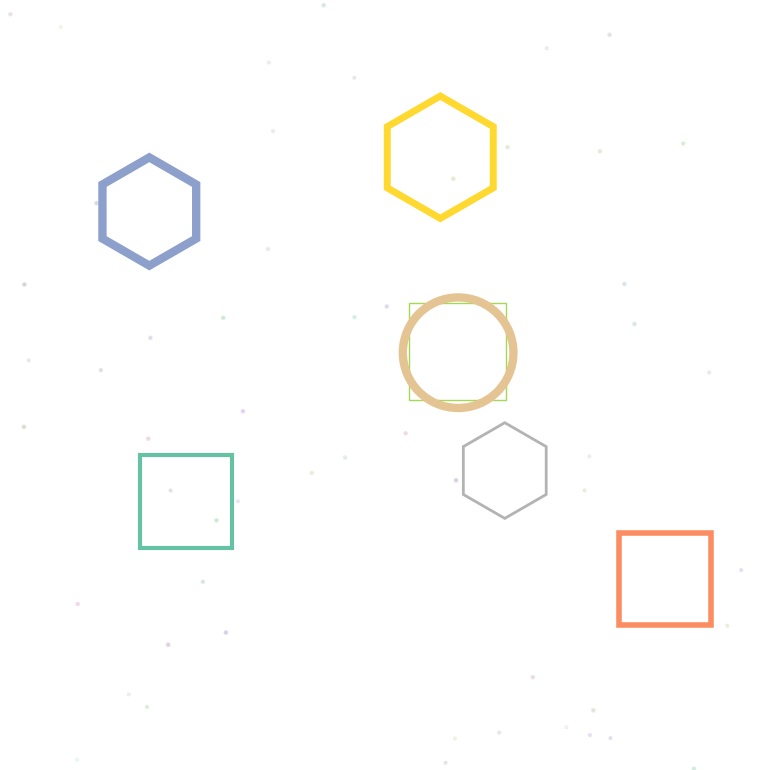[{"shape": "square", "thickness": 1.5, "radius": 0.3, "center": [0.241, 0.349]}, {"shape": "square", "thickness": 2, "radius": 0.3, "center": [0.863, 0.248]}, {"shape": "hexagon", "thickness": 3, "radius": 0.35, "center": [0.194, 0.725]}, {"shape": "square", "thickness": 0.5, "radius": 0.32, "center": [0.594, 0.543]}, {"shape": "hexagon", "thickness": 2.5, "radius": 0.4, "center": [0.572, 0.796]}, {"shape": "circle", "thickness": 3, "radius": 0.36, "center": [0.595, 0.542]}, {"shape": "hexagon", "thickness": 1, "radius": 0.31, "center": [0.656, 0.389]}]